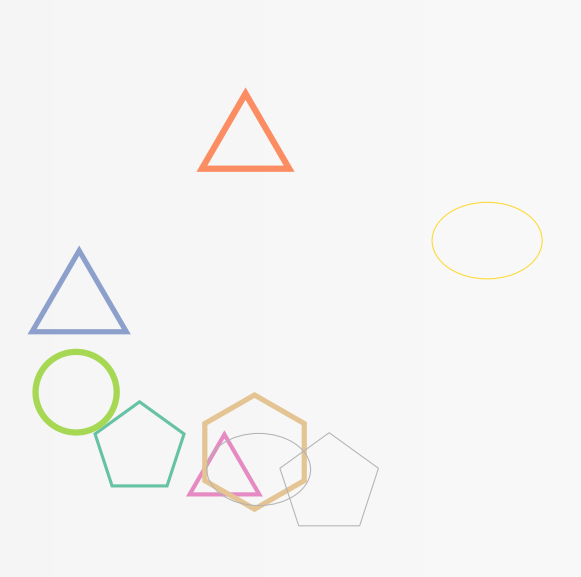[{"shape": "pentagon", "thickness": 1.5, "radius": 0.4, "center": [0.24, 0.223]}, {"shape": "triangle", "thickness": 3, "radius": 0.43, "center": [0.422, 0.75]}, {"shape": "triangle", "thickness": 2.5, "radius": 0.47, "center": [0.136, 0.471]}, {"shape": "triangle", "thickness": 2, "radius": 0.35, "center": [0.386, 0.178]}, {"shape": "circle", "thickness": 3, "radius": 0.35, "center": [0.131, 0.32]}, {"shape": "oval", "thickness": 0.5, "radius": 0.47, "center": [0.838, 0.583]}, {"shape": "hexagon", "thickness": 2.5, "radius": 0.49, "center": [0.438, 0.216]}, {"shape": "pentagon", "thickness": 0.5, "radius": 0.45, "center": [0.566, 0.161]}, {"shape": "oval", "thickness": 0.5, "radius": 0.45, "center": [0.445, 0.186]}]